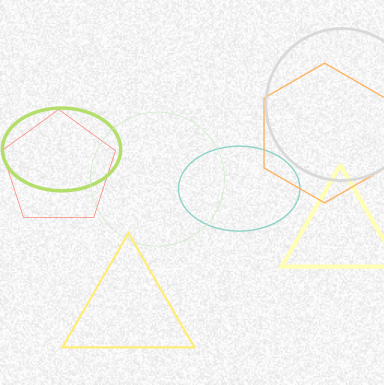[{"shape": "oval", "thickness": 1, "radius": 0.79, "center": [0.621, 0.51]}, {"shape": "triangle", "thickness": 3, "radius": 0.88, "center": [0.884, 0.396]}, {"shape": "pentagon", "thickness": 0.5, "radius": 0.78, "center": [0.152, 0.561]}, {"shape": "hexagon", "thickness": 1, "radius": 0.91, "center": [0.843, 0.655]}, {"shape": "oval", "thickness": 2.5, "radius": 0.77, "center": [0.16, 0.612]}, {"shape": "circle", "thickness": 2, "radius": 0.99, "center": [0.888, 0.729]}, {"shape": "circle", "thickness": 0.5, "radius": 0.87, "center": [0.409, 0.535]}, {"shape": "triangle", "thickness": 1.5, "radius": 0.99, "center": [0.333, 0.197]}]